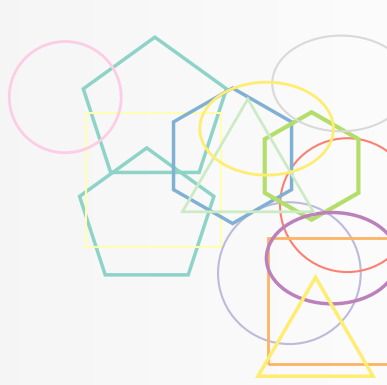[{"shape": "pentagon", "thickness": 2.5, "radius": 0.97, "center": [0.4, 0.709]}, {"shape": "pentagon", "thickness": 2.5, "radius": 0.91, "center": [0.379, 0.433]}, {"shape": "square", "thickness": 1.5, "radius": 0.87, "center": [0.396, 0.531]}, {"shape": "circle", "thickness": 1.5, "radius": 0.92, "center": [0.747, 0.291]}, {"shape": "circle", "thickness": 1.5, "radius": 0.87, "center": [0.897, 0.467]}, {"shape": "hexagon", "thickness": 2.5, "radius": 0.88, "center": [0.6, 0.595]}, {"shape": "square", "thickness": 2, "radius": 0.82, "center": [0.856, 0.218]}, {"shape": "hexagon", "thickness": 3, "radius": 0.7, "center": [0.804, 0.569]}, {"shape": "circle", "thickness": 2, "radius": 0.72, "center": [0.168, 0.748]}, {"shape": "oval", "thickness": 1.5, "radius": 0.89, "center": [0.88, 0.783]}, {"shape": "oval", "thickness": 2.5, "radius": 0.85, "center": [0.857, 0.329]}, {"shape": "triangle", "thickness": 2, "radius": 0.98, "center": [0.64, 0.548]}, {"shape": "oval", "thickness": 2, "radius": 0.86, "center": [0.688, 0.666]}, {"shape": "triangle", "thickness": 2.5, "radius": 0.86, "center": [0.814, 0.108]}]